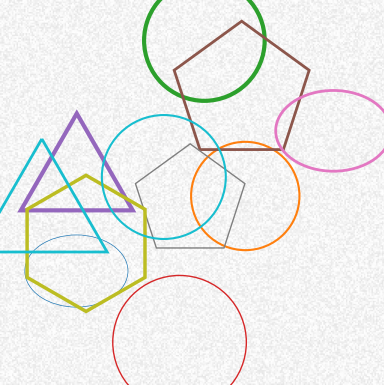[{"shape": "oval", "thickness": 0.5, "radius": 0.67, "center": [0.198, 0.296]}, {"shape": "circle", "thickness": 1.5, "radius": 0.7, "center": [0.637, 0.491]}, {"shape": "circle", "thickness": 3, "radius": 0.78, "center": [0.531, 0.895]}, {"shape": "circle", "thickness": 1, "radius": 0.87, "center": [0.466, 0.111]}, {"shape": "triangle", "thickness": 3, "radius": 0.84, "center": [0.199, 0.537]}, {"shape": "pentagon", "thickness": 2, "radius": 0.92, "center": [0.628, 0.761]}, {"shape": "oval", "thickness": 2, "radius": 0.75, "center": [0.866, 0.66]}, {"shape": "pentagon", "thickness": 1, "radius": 0.75, "center": [0.494, 0.477]}, {"shape": "hexagon", "thickness": 2.5, "radius": 0.88, "center": [0.223, 0.368]}, {"shape": "circle", "thickness": 1.5, "radius": 0.8, "center": [0.426, 0.54]}, {"shape": "triangle", "thickness": 2, "radius": 0.98, "center": [0.109, 0.443]}]